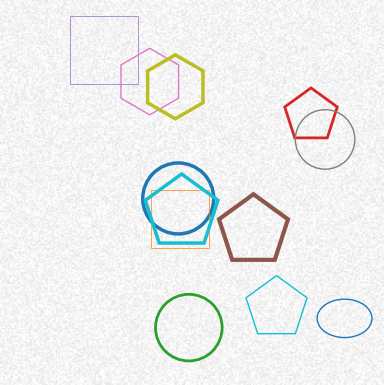[{"shape": "circle", "thickness": 2.5, "radius": 0.46, "center": [0.463, 0.485]}, {"shape": "oval", "thickness": 1, "radius": 0.36, "center": [0.895, 0.173]}, {"shape": "square", "thickness": 0.5, "radius": 0.38, "center": [0.468, 0.432]}, {"shape": "circle", "thickness": 2, "radius": 0.43, "center": [0.49, 0.149]}, {"shape": "pentagon", "thickness": 2, "radius": 0.36, "center": [0.808, 0.7]}, {"shape": "square", "thickness": 0.5, "radius": 0.44, "center": [0.271, 0.87]}, {"shape": "pentagon", "thickness": 3, "radius": 0.47, "center": [0.658, 0.401]}, {"shape": "hexagon", "thickness": 1, "radius": 0.43, "center": [0.389, 0.788]}, {"shape": "circle", "thickness": 1, "radius": 0.39, "center": [0.844, 0.638]}, {"shape": "hexagon", "thickness": 2.5, "radius": 0.41, "center": [0.455, 0.774]}, {"shape": "pentagon", "thickness": 2.5, "radius": 0.5, "center": [0.472, 0.449]}, {"shape": "pentagon", "thickness": 1, "radius": 0.42, "center": [0.718, 0.201]}]